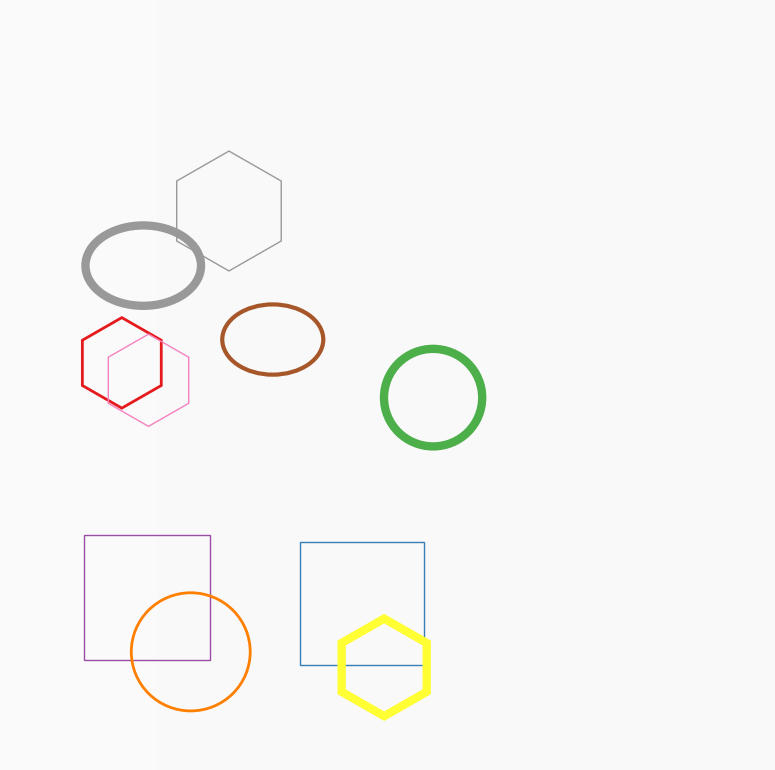[{"shape": "hexagon", "thickness": 1, "radius": 0.29, "center": [0.157, 0.529]}, {"shape": "square", "thickness": 0.5, "radius": 0.4, "center": [0.467, 0.216]}, {"shape": "circle", "thickness": 3, "radius": 0.32, "center": [0.559, 0.484]}, {"shape": "square", "thickness": 0.5, "radius": 0.41, "center": [0.189, 0.224]}, {"shape": "circle", "thickness": 1, "radius": 0.38, "center": [0.246, 0.153]}, {"shape": "hexagon", "thickness": 3, "radius": 0.32, "center": [0.496, 0.133]}, {"shape": "oval", "thickness": 1.5, "radius": 0.33, "center": [0.352, 0.559]}, {"shape": "hexagon", "thickness": 0.5, "radius": 0.3, "center": [0.192, 0.506]}, {"shape": "hexagon", "thickness": 0.5, "radius": 0.39, "center": [0.295, 0.726]}, {"shape": "oval", "thickness": 3, "radius": 0.37, "center": [0.185, 0.655]}]